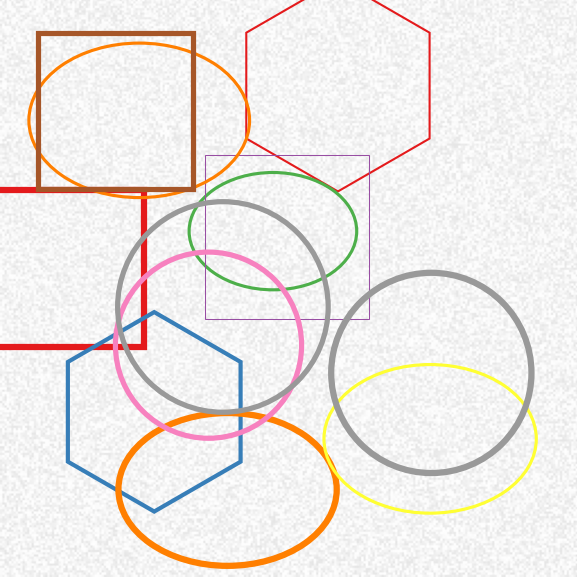[{"shape": "hexagon", "thickness": 1, "radius": 0.92, "center": [0.585, 0.851]}, {"shape": "square", "thickness": 3, "radius": 0.68, "center": [0.114, 0.534]}, {"shape": "hexagon", "thickness": 2, "radius": 0.86, "center": [0.267, 0.286]}, {"shape": "oval", "thickness": 1.5, "radius": 0.73, "center": [0.473, 0.599]}, {"shape": "square", "thickness": 0.5, "radius": 0.71, "center": [0.497, 0.588]}, {"shape": "oval", "thickness": 3, "radius": 0.94, "center": [0.394, 0.152]}, {"shape": "oval", "thickness": 1.5, "radius": 0.96, "center": [0.241, 0.791]}, {"shape": "oval", "thickness": 1.5, "radius": 0.92, "center": [0.745, 0.239]}, {"shape": "square", "thickness": 2.5, "radius": 0.67, "center": [0.2, 0.807]}, {"shape": "circle", "thickness": 2.5, "radius": 0.81, "center": [0.361, 0.401]}, {"shape": "circle", "thickness": 2.5, "radius": 0.91, "center": [0.386, 0.468]}, {"shape": "circle", "thickness": 3, "radius": 0.87, "center": [0.747, 0.353]}]